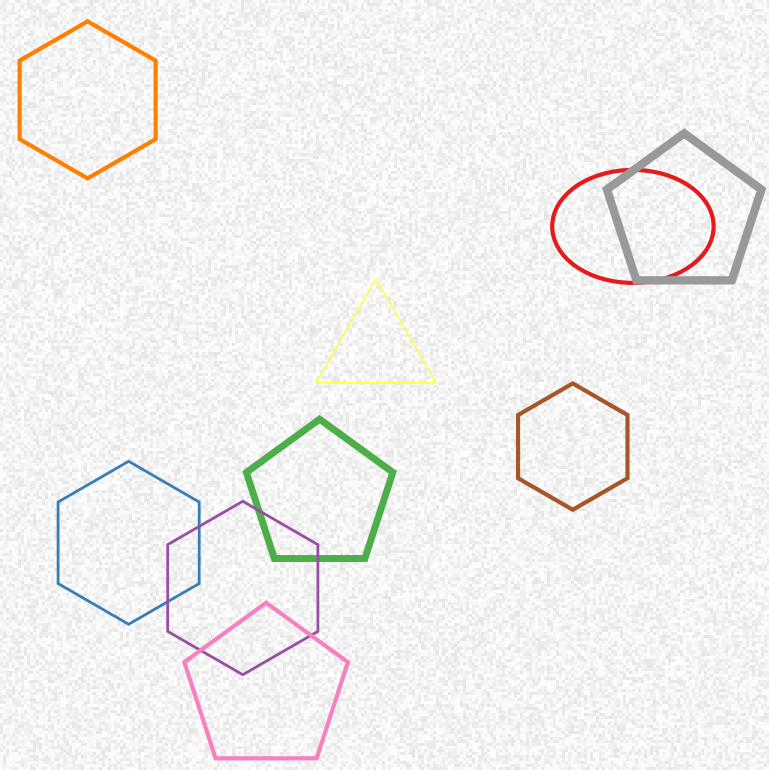[{"shape": "oval", "thickness": 1.5, "radius": 0.52, "center": [0.822, 0.706]}, {"shape": "hexagon", "thickness": 1, "radius": 0.53, "center": [0.167, 0.295]}, {"shape": "pentagon", "thickness": 2.5, "radius": 0.5, "center": [0.415, 0.356]}, {"shape": "hexagon", "thickness": 1, "radius": 0.56, "center": [0.315, 0.236]}, {"shape": "hexagon", "thickness": 1.5, "radius": 0.51, "center": [0.114, 0.87]}, {"shape": "triangle", "thickness": 0.5, "radius": 0.45, "center": [0.488, 0.548]}, {"shape": "hexagon", "thickness": 1.5, "radius": 0.41, "center": [0.744, 0.42]}, {"shape": "pentagon", "thickness": 1.5, "radius": 0.56, "center": [0.346, 0.106]}, {"shape": "pentagon", "thickness": 3, "radius": 0.53, "center": [0.889, 0.721]}]